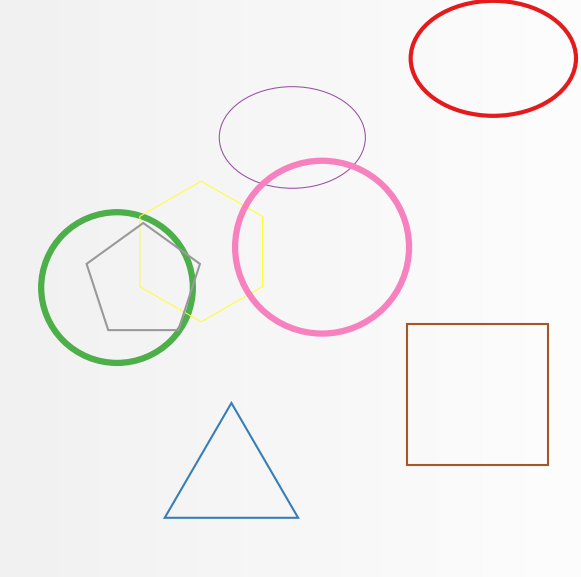[{"shape": "oval", "thickness": 2, "radius": 0.71, "center": [0.849, 0.898]}, {"shape": "triangle", "thickness": 1, "radius": 0.66, "center": [0.398, 0.169]}, {"shape": "circle", "thickness": 3, "radius": 0.65, "center": [0.201, 0.501]}, {"shape": "oval", "thickness": 0.5, "radius": 0.63, "center": [0.503, 0.761]}, {"shape": "hexagon", "thickness": 0.5, "radius": 0.61, "center": [0.346, 0.564]}, {"shape": "square", "thickness": 1, "radius": 0.61, "center": [0.822, 0.316]}, {"shape": "circle", "thickness": 3, "radius": 0.75, "center": [0.554, 0.571]}, {"shape": "pentagon", "thickness": 1, "radius": 0.51, "center": [0.246, 0.51]}]